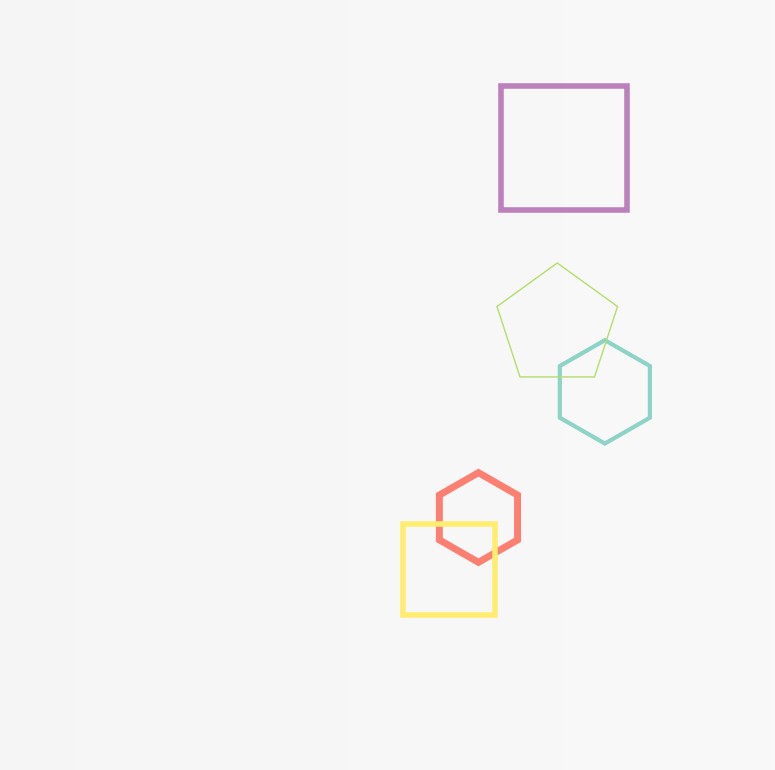[{"shape": "hexagon", "thickness": 1.5, "radius": 0.34, "center": [0.78, 0.491]}, {"shape": "hexagon", "thickness": 2.5, "radius": 0.29, "center": [0.617, 0.328]}, {"shape": "pentagon", "thickness": 0.5, "radius": 0.41, "center": [0.719, 0.577]}, {"shape": "square", "thickness": 2, "radius": 0.4, "center": [0.728, 0.808]}, {"shape": "square", "thickness": 2, "radius": 0.3, "center": [0.58, 0.26]}]